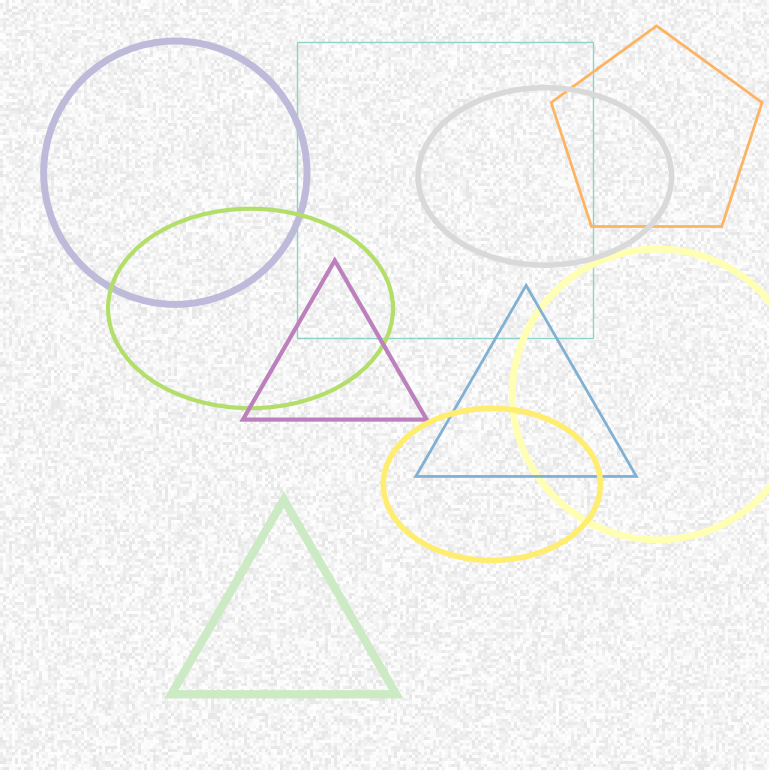[{"shape": "square", "thickness": 0.5, "radius": 0.96, "center": [0.578, 0.753]}, {"shape": "circle", "thickness": 2.5, "radius": 0.94, "center": [0.854, 0.488]}, {"shape": "circle", "thickness": 2.5, "radius": 0.86, "center": [0.228, 0.776]}, {"shape": "triangle", "thickness": 1, "radius": 0.83, "center": [0.683, 0.464]}, {"shape": "pentagon", "thickness": 1, "radius": 0.72, "center": [0.853, 0.822]}, {"shape": "oval", "thickness": 1.5, "radius": 0.93, "center": [0.325, 0.599]}, {"shape": "oval", "thickness": 2, "radius": 0.82, "center": [0.708, 0.771]}, {"shape": "triangle", "thickness": 1.5, "radius": 0.69, "center": [0.435, 0.524]}, {"shape": "triangle", "thickness": 3, "radius": 0.84, "center": [0.369, 0.183]}, {"shape": "oval", "thickness": 2, "radius": 0.71, "center": [0.639, 0.371]}]